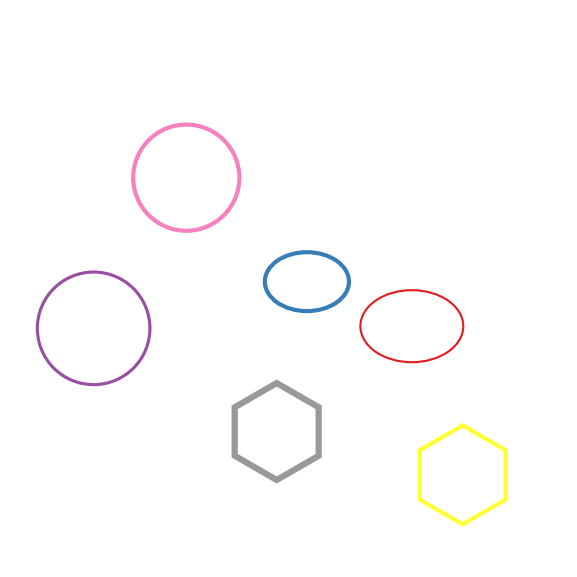[{"shape": "oval", "thickness": 1, "radius": 0.45, "center": [0.713, 0.434]}, {"shape": "oval", "thickness": 2, "radius": 0.36, "center": [0.531, 0.511]}, {"shape": "circle", "thickness": 1.5, "radius": 0.49, "center": [0.162, 0.431]}, {"shape": "hexagon", "thickness": 2, "radius": 0.43, "center": [0.801, 0.177]}, {"shape": "circle", "thickness": 2, "radius": 0.46, "center": [0.323, 0.691]}, {"shape": "hexagon", "thickness": 3, "radius": 0.42, "center": [0.479, 0.252]}]